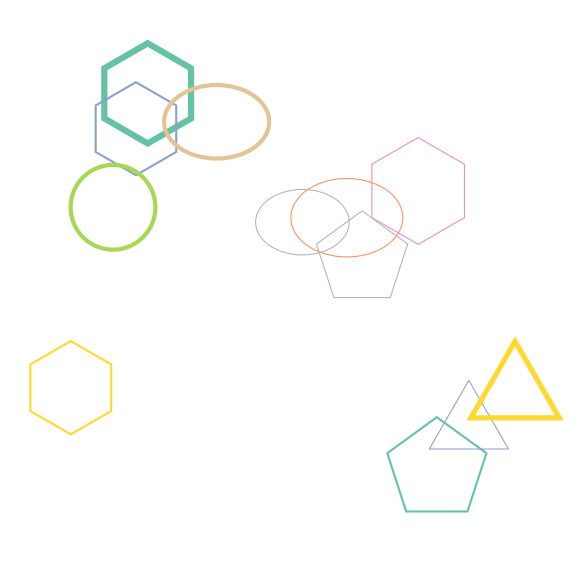[{"shape": "pentagon", "thickness": 1, "radius": 0.45, "center": [0.756, 0.186]}, {"shape": "hexagon", "thickness": 3, "radius": 0.43, "center": [0.256, 0.837]}, {"shape": "oval", "thickness": 0.5, "radius": 0.48, "center": [0.601, 0.622]}, {"shape": "hexagon", "thickness": 1, "radius": 0.4, "center": [0.235, 0.776]}, {"shape": "triangle", "thickness": 0.5, "radius": 0.4, "center": [0.812, 0.261]}, {"shape": "hexagon", "thickness": 0.5, "radius": 0.46, "center": [0.724, 0.669]}, {"shape": "circle", "thickness": 2, "radius": 0.37, "center": [0.196, 0.64]}, {"shape": "hexagon", "thickness": 1, "radius": 0.4, "center": [0.123, 0.328]}, {"shape": "triangle", "thickness": 2.5, "radius": 0.44, "center": [0.892, 0.32]}, {"shape": "oval", "thickness": 2, "radius": 0.45, "center": [0.375, 0.788]}, {"shape": "oval", "thickness": 0.5, "radius": 0.4, "center": [0.524, 0.614]}, {"shape": "pentagon", "thickness": 0.5, "radius": 0.41, "center": [0.627, 0.551]}]